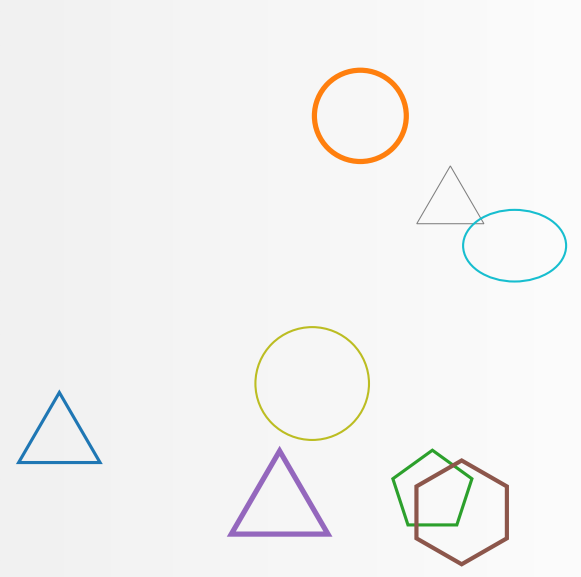[{"shape": "triangle", "thickness": 1.5, "radius": 0.4, "center": [0.102, 0.239]}, {"shape": "circle", "thickness": 2.5, "radius": 0.4, "center": [0.62, 0.798]}, {"shape": "pentagon", "thickness": 1.5, "radius": 0.36, "center": [0.744, 0.148]}, {"shape": "triangle", "thickness": 2.5, "radius": 0.48, "center": [0.481, 0.122]}, {"shape": "hexagon", "thickness": 2, "radius": 0.45, "center": [0.794, 0.112]}, {"shape": "triangle", "thickness": 0.5, "radius": 0.33, "center": [0.775, 0.645]}, {"shape": "circle", "thickness": 1, "radius": 0.49, "center": [0.537, 0.335]}, {"shape": "oval", "thickness": 1, "radius": 0.44, "center": [0.885, 0.574]}]